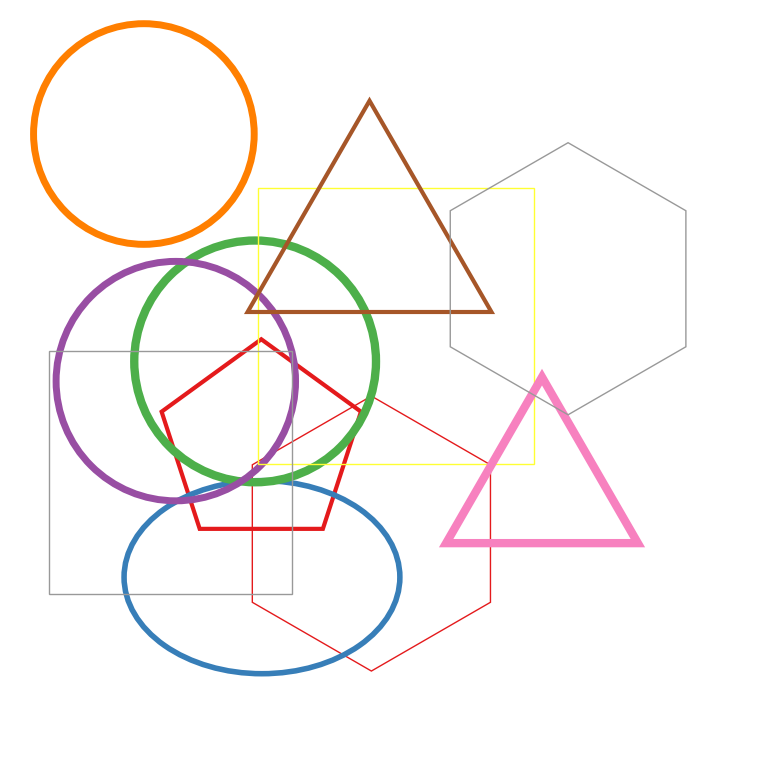[{"shape": "hexagon", "thickness": 0.5, "radius": 0.89, "center": [0.482, 0.307]}, {"shape": "pentagon", "thickness": 1.5, "radius": 0.68, "center": [0.339, 0.423]}, {"shape": "oval", "thickness": 2, "radius": 0.9, "center": [0.34, 0.25]}, {"shape": "circle", "thickness": 3, "radius": 0.78, "center": [0.331, 0.531]}, {"shape": "circle", "thickness": 2.5, "radius": 0.78, "center": [0.228, 0.505]}, {"shape": "circle", "thickness": 2.5, "radius": 0.72, "center": [0.187, 0.826]}, {"shape": "square", "thickness": 0.5, "radius": 0.9, "center": [0.514, 0.577]}, {"shape": "triangle", "thickness": 1.5, "radius": 0.91, "center": [0.48, 0.686]}, {"shape": "triangle", "thickness": 3, "radius": 0.72, "center": [0.704, 0.366]}, {"shape": "hexagon", "thickness": 0.5, "radius": 0.88, "center": [0.738, 0.638]}, {"shape": "square", "thickness": 0.5, "radius": 0.79, "center": [0.222, 0.386]}]